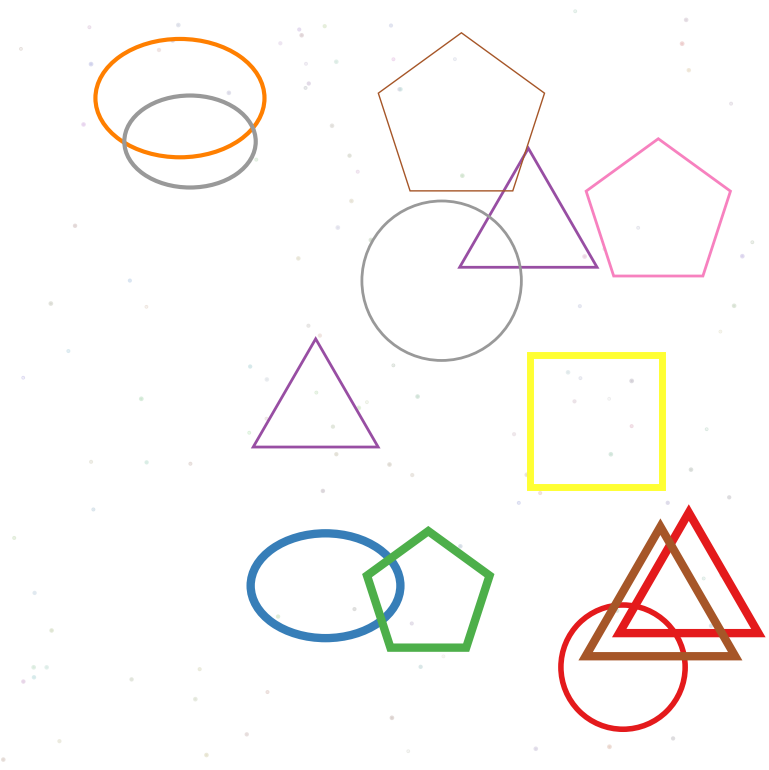[{"shape": "triangle", "thickness": 3, "radius": 0.52, "center": [0.895, 0.23]}, {"shape": "circle", "thickness": 2, "radius": 0.4, "center": [0.809, 0.134]}, {"shape": "oval", "thickness": 3, "radius": 0.49, "center": [0.423, 0.239]}, {"shape": "pentagon", "thickness": 3, "radius": 0.42, "center": [0.556, 0.227]}, {"shape": "triangle", "thickness": 1, "radius": 0.52, "center": [0.686, 0.704]}, {"shape": "triangle", "thickness": 1, "radius": 0.47, "center": [0.41, 0.466]}, {"shape": "oval", "thickness": 1.5, "radius": 0.55, "center": [0.234, 0.873]}, {"shape": "square", "thickness": 2.5, "radius": 0.43, "center": [0.774, 0.453]}, {"shape": "triangle", "thickness": 3, "radius": 0.56, "center": [0.858, 0.204]}, {"shape": "pentagon", "thickness": 0.5, "radius": 0.57, "center": [0.599, 0.844]}, {"shape": "pentagon", "thickness": 1, "radius": 0.49, "center": [0.855, 0.721]}, {"shape": "oval", "thickness": 1.5, "radius": 0.43, "center": [0.247, 0.816]}, {"shape": "circle", "thickness": 1, "radius": 0.52, "center": [0.574, 0.635]}]